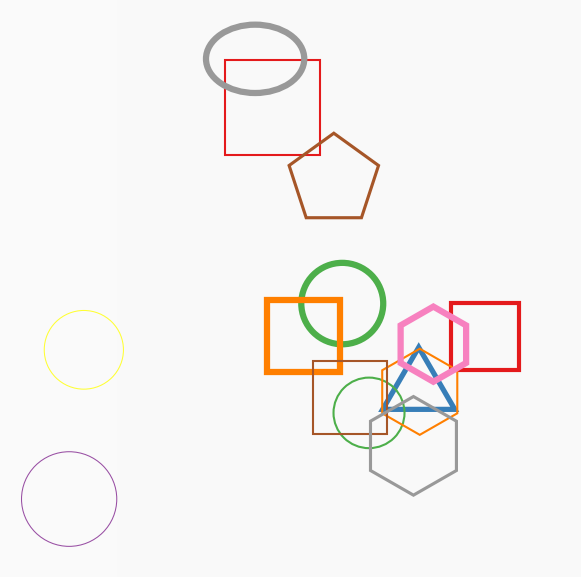[{"shape": "square", "thickness": 2, "radius": 0.29, "center": [0.834, 0.417]}, {"shape": "square", "thickness": 1, "radius": 0.41, "center": [0.469, 0.813]}, {"shape": "triangle", "thickness": 2.5, "radius": 0.36, "center": [0.72, 0.326]}, {"shape": "circle", "thickness": 3, "radius": 0.35, "center": [0.589, 0.473]}, {"shape": "circle", "thickness": 1, "radius": 0.31, "center": [0.635, 0.284]}, {"shape": "circle", "thickness": 0.5, "radius": 0.41, "center": [0.119, 0.135]}, {"shape": "square", "thickness": 3, "radius": 0.31, "center": [0.522, 0.417]}, {"shape": "hexagon", "thickness": 1, "radius": 0.37, "center": [0.722, 0.321]}, {"shape": "circle", "thickness": 0.5, "radius": 0.34, "center": [0.144, 0.393]}, {"shape": "pentagon", "thickness": 1.5, "radius": 0.4, "center": [0.574, 0.688]}, {"shape": "square", "thickness": 1, "radius": 0.32, "center": [0.602, 0.311]}, {"shape": "hexagon", "thickness": 3, "radius": 0.33, "center": [0.746, 0.403]}, {"shape": "oval", "thickness": 3, "radius": 0.42, "center": [0.439, 0.897]}, {"shape": "hexagon", "thickness": 1.5, "radius": 0.43, "center": [0.711, 0.227]}]